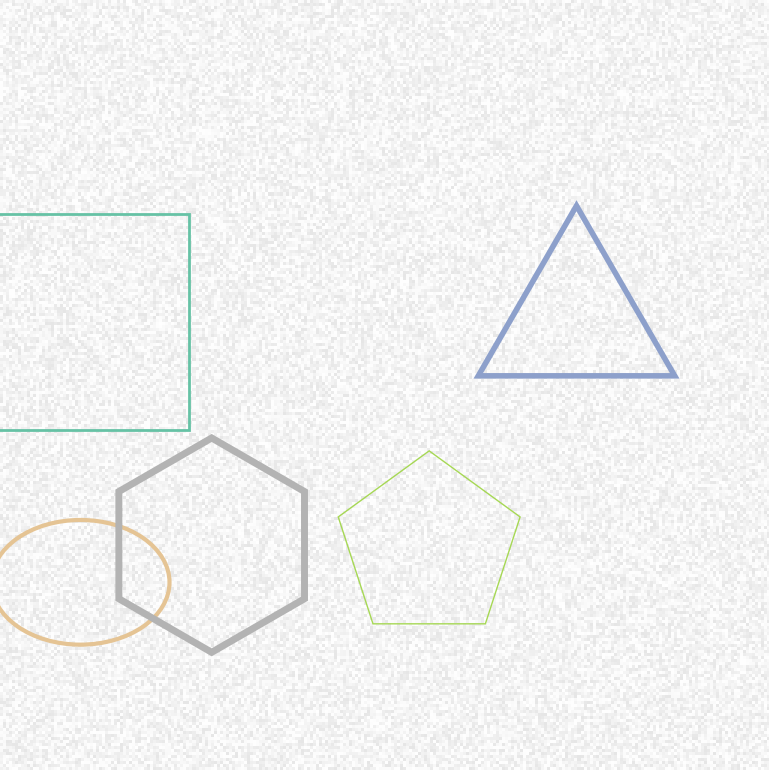[{"shape": "square", "thickness": 1, "radius": 0.7, "center": [0.105, 0.582]}, {"shape": "triangle", "thickness": 2, "radius": 0.74, "center": [0.749, 0.586]}, {"shape": "pentagon", "thickness": 0.5, "radius": 0.62, "center": [0.557, 0.29]}, {"shape": "oval", "thickness": 1.5, "radius": 0.58, "center": [0.104, 0.244]}, {"shape": "hexagon", "thickness": 2.5, "radius": 0.7, "center": [0.275, 0.292]}]